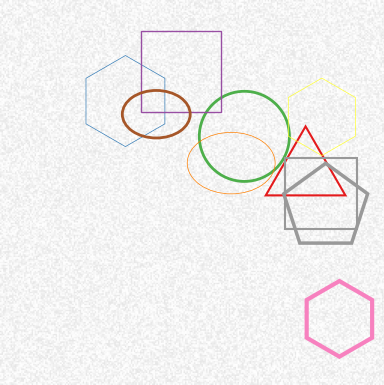[{"shape": "triangle", "thickness": 1.5, "radius": 0.6, "center": [0.794, 0.552]}, {"shape": "hexagon", "thickness": 0.5, "radius": 0.59, "center": [0.326, 0.738]}, {"shape": "circle", "thickness": 2, "radius": 0.59, "center": [0.635, 0.646]}, {"shape": "square", "thickness": 1, "radius": 0.52, "center": [0.47, 0.814]}, {"shape": "oval", "thickness": 0.5, "radius": 0.57, "center": [0.601, 0.576]}, {"shape": "hexagon", "thickness": 0.5, "radius": 0.5, "center": [0.836, 0.696]}, {"shape": "oval", "thickness": 2, "radius": 0.44, "center": [0.406, 0.703]}, {"shape": "hexagon", "thickness": 3, "radius": 0.49, "center": [0.882, 0.172]}, {"shape": "pentagon", "thickness": 2.5, "radius": 0.57, "center": [0.846, 0.461]}, {"shape": "square", "thickness": 1.5, "radius": 0.47, "center": [0.834, 0.498]}]